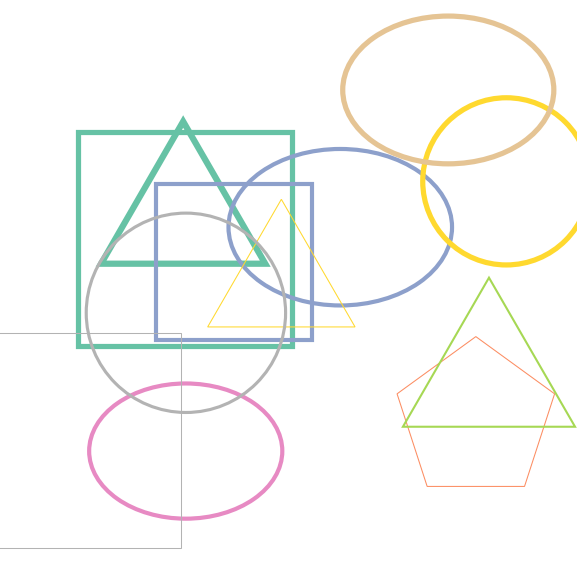[{"shape": "triangle", "thickness": 3, "radius": 0.82, "center": [0.317, 0.625]}, {"shape": "square", "thickness": 2.5, "radius": 0.93, "center": [0.32, 0.585]}, {"shape": "pentagon", "thickness": 0.5, "radius": 0.72, "center": [0.824, 0.273]}, {"shape": "square", "thickness": 2, "radius": 0.68, "center": [0.406, 0.545]}, {"shape": "oval", "thickness": 2, "radius": 0.97, "center": [0.589, 0.606]}, {"shape": "oval", "thickness": 2, "radius": 0.84, "center": [0.322, 0.218]}, {"shape": "triangle", "thickness": 1, "radius": 0.86, "center": [0.847, 0.346]}, {"shape": "triangle", "thickness": 0.5, "radius": 0.74, "center": [0.487, 0.507]}, {"shape": "circle", "thickness": 2.5, "radius": 0.72, "center": [0.877, 0.685]}, {"shape": "oval", "thickness": 2.5, "radius": 0.91, "center": [0.776, 0.843]}, {"shape": "square", "thickness": 0.5, "radius": 0.93, "center": [0.128, 0.236]}, {"shape": "circle", "thickness": 1.5, "radius": 0.86, "center": [0.322, 0.457]}]